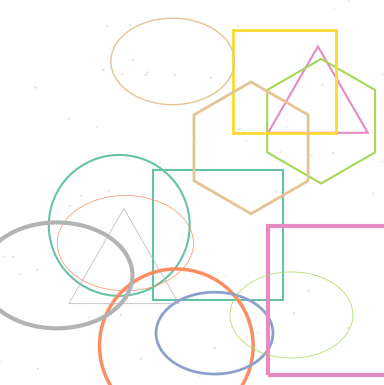[{"shape": "square", "thickness": 1.5, "radius": 0.84, "center": [0.566, 0.39]}, {"shape": "circle", "thickness": 1.5, "radius": 0.91, "center": [0.31, 0.415]}, {"shape": "oval", "thickness": 0.5, "radius": 0.88, "center": [0.326, 0.368]}, {"shape": "circle", "thickness": 2.5, "radius": 1.0, "center": [0.458, 0.102]}, {"shape": "oval", "thickness": 2, "radius": 0.76, "center": [0.557, 0.135]}, {"shape": "square", "thickness": 3, "radius": 0.97, "center": [0.889, 0.219]}, {"shape": "triangle", "thickness": 1.5, "radius": 0.75, "center": [0.826, 0.73]}, {"shape": "oval", "thickness": 0.5, "radius": 0.8, "center": [0.757, 0.182]}, {"shape": "hexagon", "thickness": 1.5, "radius": 0.81, "center": [0.834, 0.685]}, {"shape": "square", "thickness": 2, "radius": 0.67, "center": [0.738, 0.789]}, {"shape": "hexagon", "thickness": 2, "radius": 0.86, "center": [0.652, 0.616]}, {"shape": "oval", "thickness": 1, "radius": 0.8, "center": [0.448, 0.84]}, {"shape": "oval", "thickness": 3, "radius": 0.98, "center": [0.148, 0.285]}, {"shape": "triangle", "thickness": 0.5, "radius": 0.82, "center": [0.322, 0.294]}]